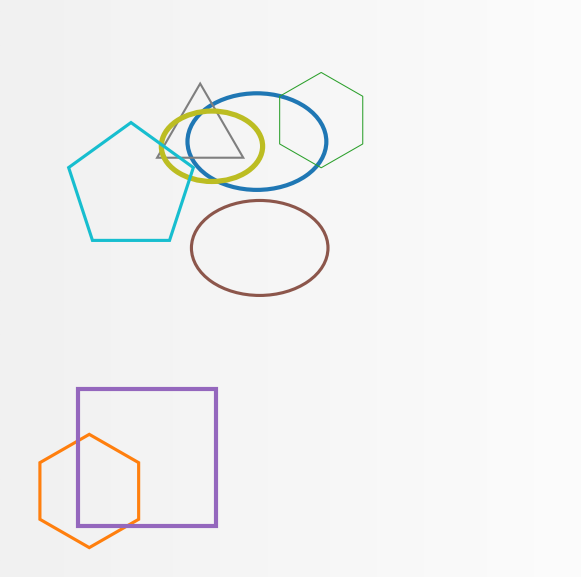[{"shape": "oval", "thickness": 2, "radius": 0.6, "center": [0.442, 0.754]}, {"shape": "hexagon", "thickness": 1.5, "radius": 0.49, "center": [0.154, 0.149]}, {"shape": "hexagon", "thickness": 0.5, "radius": 0.41, "center": [0.553, 0.791]}, {"shape": "square", "thickness": 2, "radius": 0.59, "center": [0.253, 0.207]}, {"shape": "oval", "thickness": 1.5, "radius": 0.59, "center": [0.447, 0.57]}, {"shape": "triangle", "thickness": 1, "radius": 0.43, "center": [0.344, 0.769]}, {"shape": "oval", "thickness": 2.5, "radius": 0.44, "center": [0.365, 0.746]}, {"shape": "pentagon", "thickness": 1.5, "radius": 0.56, "center": [0.225, 0.674]}]